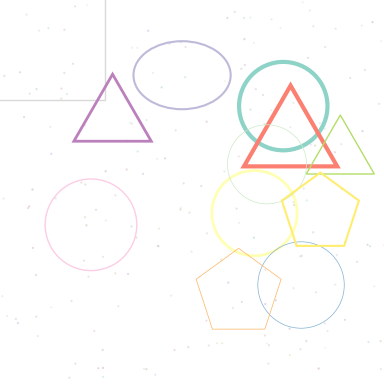[{"shape": "circle", "thickness": 3, "radius": 0.57, "center": [0.736, 0.724]}, {"shape": "circle", "thickness": 2, "radius": 0.55, "center": [0.661, 0.446]}, {"shape": "oval", "thickness": 1.5, "radius": 0.63, "center": [0.473, 0.805]}, {"shape": "triangle", "thickness": 3, "radius": 0.7, "center": [0.755, 0.638]}, {"shape": "circle", "thickness": 0.5, "radius": 0.56, "center": [0.782, 0.26]}, {"shape": "pentagon", "thickness": 0.5, "radius": 0.58, "center": [0.62, 0.239]}, {"shape": "triangle", "thickness": 1, "radius": 0.51, "center": [0.884, 0.599]}, {"shape": "circle", "thickness": 1, "radius": 0.6, "center": [0.236, 0.416]}, {"shape": "square", "thickness": 1, "radius": 0.75, "center": [0.123, 0.889]}, {"shape": "triangle", "thickness": 2, "radius": 0.58, "center": [0.292, 0.691]}, {"shape": "circle", "thickness": 0.5, "radius": 0.51, "center": [0.694, 0.573]}, {"shape": "pentagon", "thickness": 1.5, "radius": 0.53, "center": [0.832, 0.446]}]